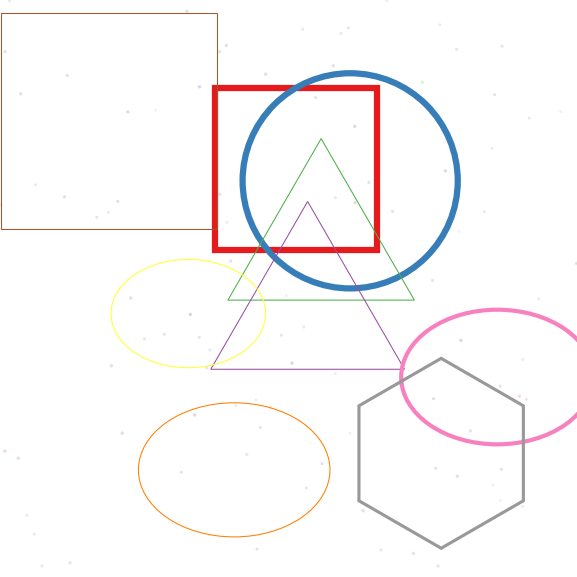[{"shape": "square", "thickness": 3, "radius": 0.7, "center": [0.513, 0.706]}, {"shape": "circle", "thickness": 3, "radius": 0.93, "center": [0.606, 0.686]}, {"shape": "triangle", "thickness": 0.5, "radius": 0.93, "center": [0.556, 0.573]}, {"shape": "triangle", "thickness": 0.5, "radius": 0.97, "center": [0.533, 0.457]}, {"shape": "oval", "thickness": 0.5, "radius": 0.83, "center": [0.406, 0.186]}, {"shape": "oval", "thickness": 0.5, "radius": 0.67, "center": [0.326, 0.456]}, {"shape": "square", "thickness": 0.5, "radius": 0.94, "center": [0.189, 0.79]}, {"shape": "oval", "thickness": 2, "radius": 0.83, "center": [0.861, 0.346]}, {"shape": "hexagon", "thickness": 1.5, "radius": 0.82, "center": [0.764, 0.214]}]